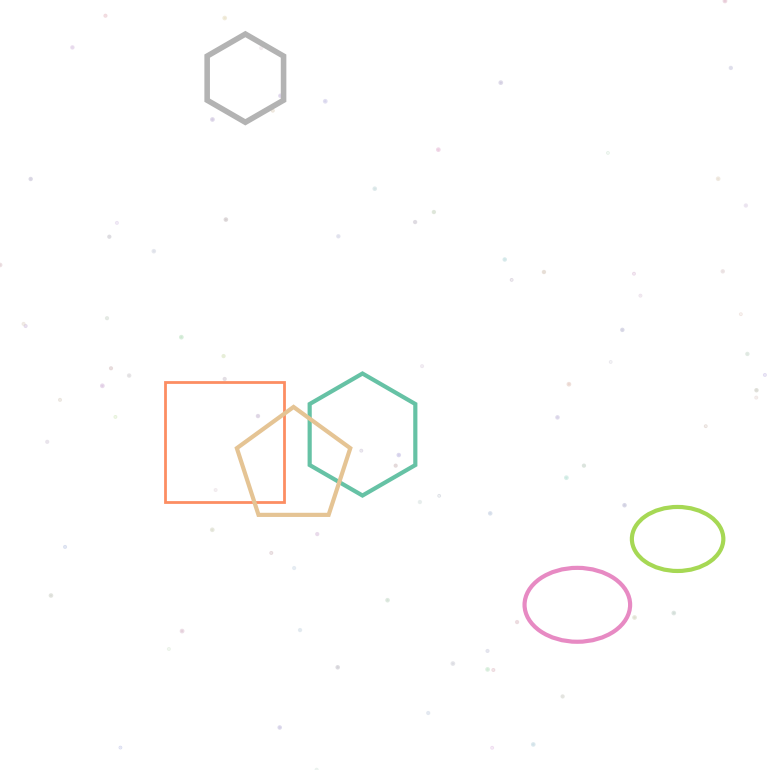[{"shape": "hexagon", "thickness": 1.5, "radius": 0.4, "center": [0.471, 0.436]}, {"shape": "square", "thickness": 1, "radius": 0.39, "center": [0.292, 0.426]}, {"shape": "oval", "thickness": 1.5, "radius": 0.34, "center": [0.75, 0.215]}, {"shape": "oval", "thickness": 1.5, "radius": 0.3, "center": [0.88, 0.3]}, {"shape": "pentagon", "thickness": 1.5, "radius": 0.39, "center": [0.381, 0.394]}, {"shape": "hexagon", "thickness": 2, "radius": 0.29, "center": [0.319, 0.898]}]